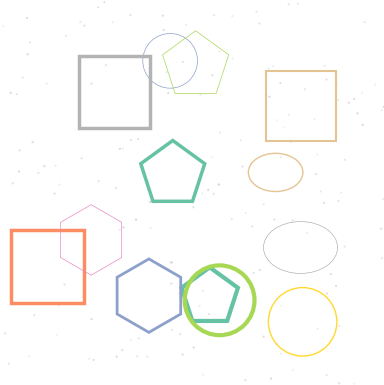[{"shape": "pentagon", "thickness": 2.5, "radius": 0.44, "center": [0.449, 0.548]}, {"shape": "pentagon", "thickness": 3, "radius": 0.38, "center": [0.545, 0.229]}, {"shape": "square", "thickness": 2.5, "radius": 0.48, "center": [0.124, 0.308]}, {"shape": "hexagon", "thickness": 2, "radius": 0.48, "center": [0.387, 0.232]}, {"shape": "circle", "thickness": 0.5, "radius": 0.36, "center": [0.442, 0.842]}, {"shape": "hexagon", "thickness": 0.5, "radius": 0.46, "center": [0.237, 0.377]}, {"shape": "circle", "thickness": 3, "radius": 0.45, "center": [0.57, 0.22]}, {"shape": "pentagon", "thickness": 0.5, "radius": 0.45, "center": [0.508, 0.83]}, {"shape": "circle", "thickness": 1, "radius": 0.44, "center": [0.786, 0.164]}, {"shape": "square", "thickness": 1.5, "radius": 0.45, "center": [0.782, 0.725]}, {"shape": "oval", "thickness": 1, "radius": 0.35, "center": [0.716, 0.552]}, {"shape": "oval", "thickness": 0.5, "radius": 0.48, "center": [0.781, 0.357]}, {"shape": "square", "thickness": 2.5, "radius": 0.47, "center": [0.297, 0.76]}]